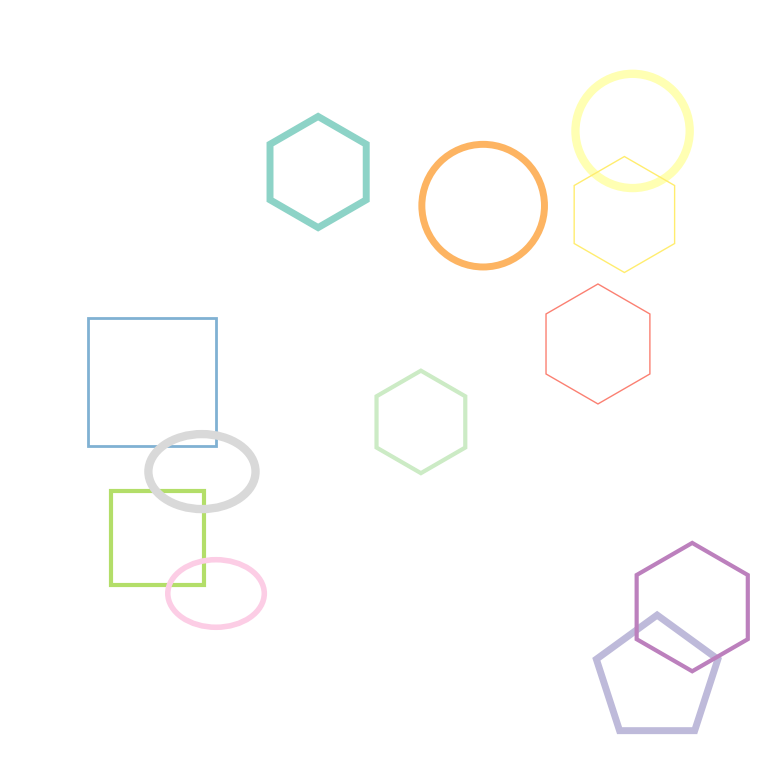[{"shape": "hexagon", "thickness": 2.5, "radius": 0.36, "center": [0.413, 0.777]}, {"shape": "circle", "thickness": 3, "radius": 0.37, "center": [0.822, 0.83]}, {"shape": "pentagon", "thickness": 2.5, "radius": 0.41, "center": [0.853, 0.118]}, {"shape": "hexagon", "thickness": 0.5, "radius": 0.39, "center": [0.777, 0.553]}, {"shape": "square", "thickness": 1, "radius": 0.41, "center": [0.198, 0.504]}, {"shape": "circle", "thickness": 2.5, "radius": 0.4, "center": [0.627, 0.733]}, {"shape": "square", "thickness": 1.5, "radius": 0.3, "center": [0.204, 0.301]}, {"shape": "oval", "thickness": 2, "radius": 0.31, "center": [0.281, 0.229]}, {"shape": "oval", "thickness": 3, "radius": 0.35, "center": [0.262, 0.388]}, {"shape": "hexagon", "thickness": 1.5, "radius": 0.42, "center": [0.899, 0.212]}, {"shape": "hexagon", "thickness": 1.5, "radius": 0.33, "center": [0.547, 0.452]}, {"shape": "hexagon", "thickness": 0.5, "radius": 0.38, "center": [0.811, 0.721]}]